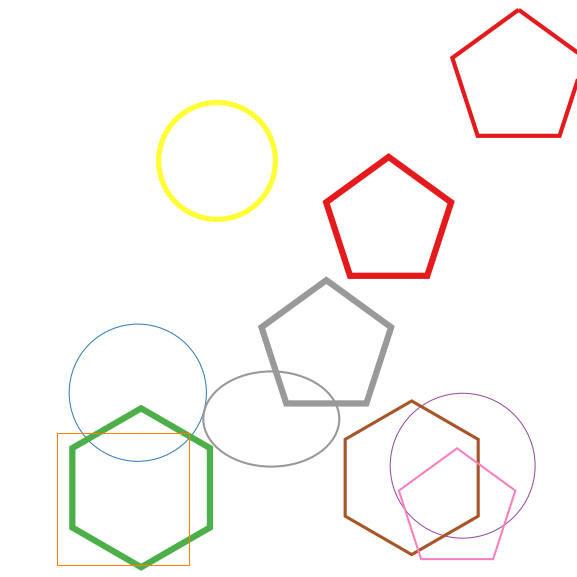[{"shape": "pentagon", "thickness": 2, "radius": 0.6, "center": [0.898, 0.862]}, {"shape": "pentagon", "thickness": 3, "radius": 0.57, "center": [0.673, 0.614]}, {"shape": "circle", "thickness": 0.5, "radius": 0.59, "center": [0.239, 0.319]}, {"shape": "hexagon", "thickness": 3, "radius": 0.69, "center": [0.244, 0.154]}, {"shape": "circle", "thickness": 0.5, "radius": 0.63, "center": [0.801, 0.193]}, {"shape": "square", "thickness": 0.5, "radius": 0.57, "center": [0.213, 0.135]}, {"shape": "circle", "thickness": 2.5, "radius": 0.51, "center": [0.376, 0.72]}, {"shape": "hexagon", "thickness": 1.5, "radius": 0.66, "center": [0.713, 0.172]}, {"shape": "pentagon", "thickness": 1, "radius": 0.53, "center": [0.792, 0.117]}, {"shape": "oval", "thickness": 1, "radius": 0.59, "center": [0.47, 0.274]}, {"shape": "pentagon", "thickness": 3, "radius": 0.59, "center": [0.565, 0.396]}]